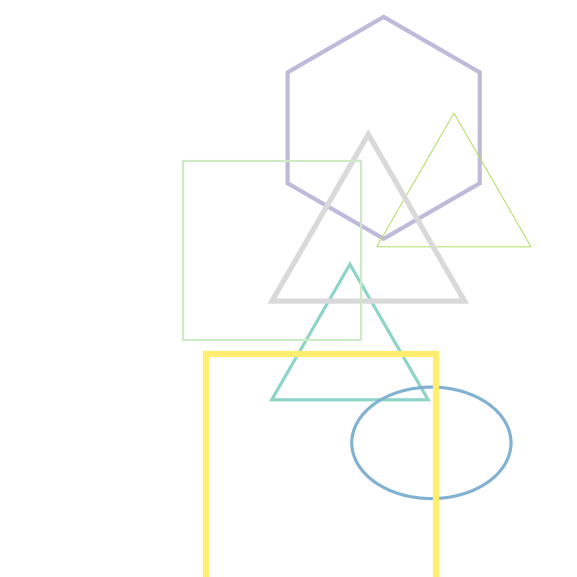[{"shape": "triangle", "thickness": 1.5, "radius": 0.78, "center": [0.606, 0.385]}, {"shape": "hexagon", "thickness": 2, "radius": 0.96, "center": [0.664, 0.778]}, {"shape": "oval", "thickness": 1.5, "radius": 0.69, "center": [0.747, 0.232]}, {"shape": "triangle", "thickness": 0.5, "radius": 0.77, "center": [0.786, 0.649]}, {"shape": "triangle", "thickness": 2.5, "radius": 0.96, "center": [0.638, 0.574]}, {"shape": "square", "thickness": 1, "radius": 0.77, "center": [0.471, 0.565]}, {"shape": "square", "thickness": 3, "radius": 0.99, "center": [0.556, 0.188]}]